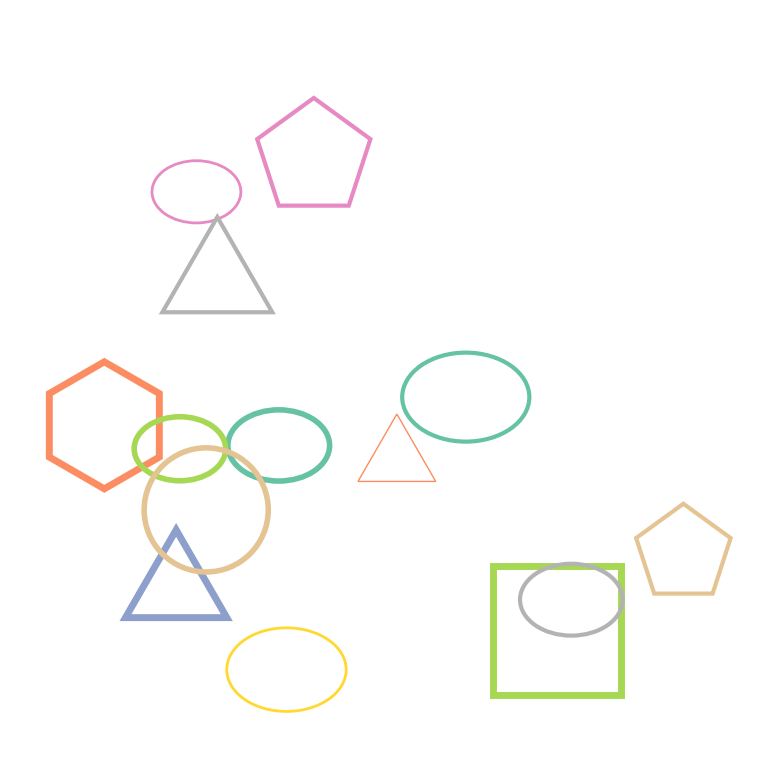[{"shape": "oval", "thickness": 1.5, "radius": 0.41, "center": [0.605, 0.484]}, {"shape": "oval", "thickness": 2, "radius": 0.33, "center": [0.362, 0.422]}, {"shape": "hexagon", "thickness": 2.5, "radius": 0.41, "center": [0.135, 0.448]}, {"shape": "triangle", "thickness": 0.5, "radius": 0.29, "center": [0.515, 0.404]}, {"shape": "triangle", "thickness": 2.5, "radius": 0.38, "center": [0.229, 0.236]}, {"shape": "pentagon", "thickness": 1.5, "radius": 0.39, "center": [0.408, 0.795]}, {"shape": "oval", "thickness": 1, "radius": 0.29, "center": [0.255, 0.751]}, {"shape": "square", "thickness": 2.5, "radius": 0.42, "center": [0.724, 0.181]}, {"shape": "oval", "thickness": 2, "radius": 0.3, "center": [0.234, 0.417]}, {"shape": "oval", "thickness": 1, "radius": 0.39, "center": [0.372, 0.13]}, {"shape": "circle", "thickness": 2, "radius": 0.4, "center": [0.268, 0.338]}, {"shape": "pentagon", "thickness": 1.5, "radius": 0.32, "center": [0.888, 0.281]}, {"shape": "oval", "thickness": 1.5, "radius": 0.33, "center": [0.742, 0.221]}, {"shape": "triangle", "thickness": 1.5, "radius": 0.41, "center": [0.282, 0.636]}]